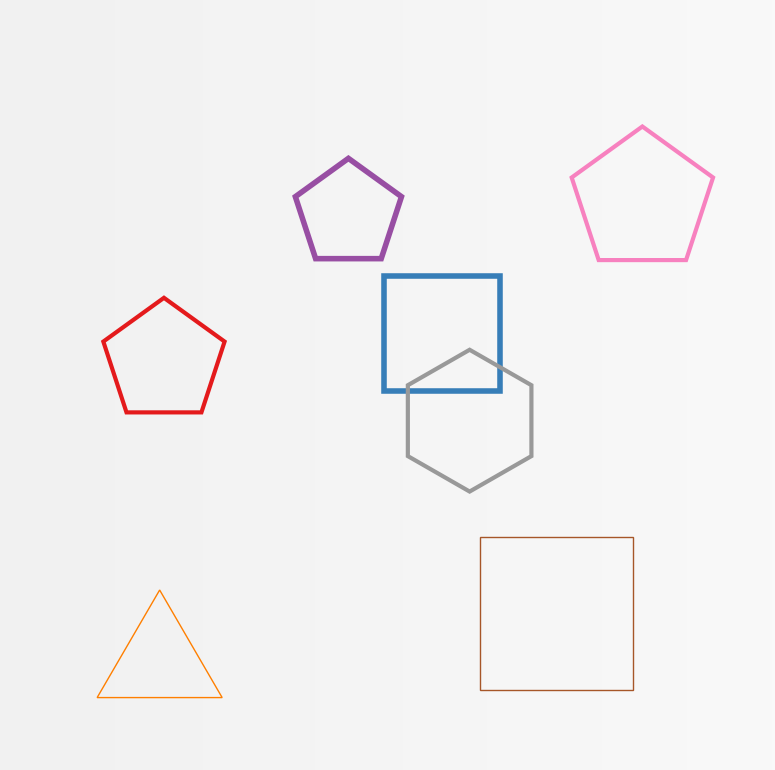[{"shape": "pentagon", "thickness": 1.5, "radius": 0.41, "center": [0.212, 0.531]}, {"shape": "square", "thickness": 2, "radius": 0.37, "center": [0.57, 0.567]}, {"shape": "pentagon", "thickness": 2, "radius": 0.36, "center": [0.45, 0.722]}, {"shape": "triangle", "thickness": 0.5, "radius": 0.47, "center": [0.206, 0.141]}, {"shape": "square", "thickness": 0.5, "radius": 0.5, "center": [0.718, 0.203]}, {"shape": "pentagon", "thickness": 1.5, "radius": 0.48, "center": [0.829, 0.74]}, {"shape": "hexagon", "thickness": 1.5, "radius": 0.46, "center": [0.606, 0.454]}]